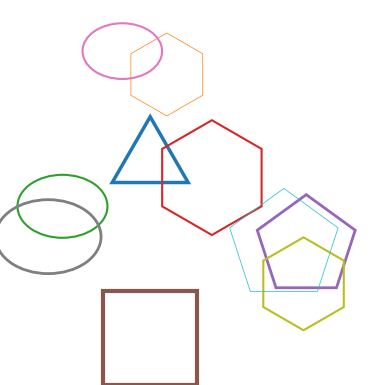[{"shape": "triangle", "thickness": 2.5, "radius": 0.57, "center": [0.39, 0.583]}, {"shape": "hexagon", "thickness": 0.5, "radius": 0.54, "center": [0.433, 0.807]}, {"shape": "oval", "thickness": 1.5, "radius": 0.58, "center": [0.162, 0.464]}, {"shape": "hexagon", "thickness": 1.5, "radius": 0.75, "center": [0.55, 0.539]}, {"shape": "pentagon", "thickness": 2, "radius": 0.67, "center": [0.795, 0.361]}, {"shape": "square", "thickness": 3, "radius": 0.61, "center": [0.39, 0.122]}, {"shape": "oval", "thickness": 1.5, "radius": 0.52, "center": [0.318, 0.867]}, {"shape": "oval", "thickness": 2, "radius": 0.69, "center": [0.125, 0.385]}, {"shape": "hexagon", "thickness": 1.5, "radius": 0.6, "center": [0.788, 0.263]}, {"shape": "pentagon", "thickness": 0.5, "radius": 0.74, "center": [0.737, 0.363]}]